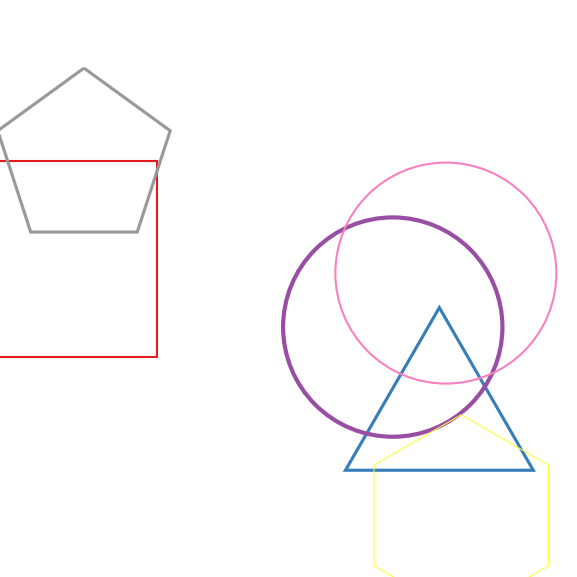[{"shape": "square", "thickness": 1, "radius": 0.85, "center": [0.101, 0.55]}, {"shape": "triangle", "thickness": 1.5, "radius": 0.94, "center": [0.761, 0.279]}, {"shape": "circle", "thickness": 2, "radius": 0.95, "center": [0.68, 0.433]}, {"shape": "hexagon", "thickness": 0.5, "radius": 0.87, "center": [0.799, 0.107]}, {"shape": "circle", "thickness": 1, "radius": 0.96, "center": [0.772, 0.526]}, {"shape": "pentagon", "thickness": 1.5, "radius": 0.78, "center": [0.145, 0.724]}]